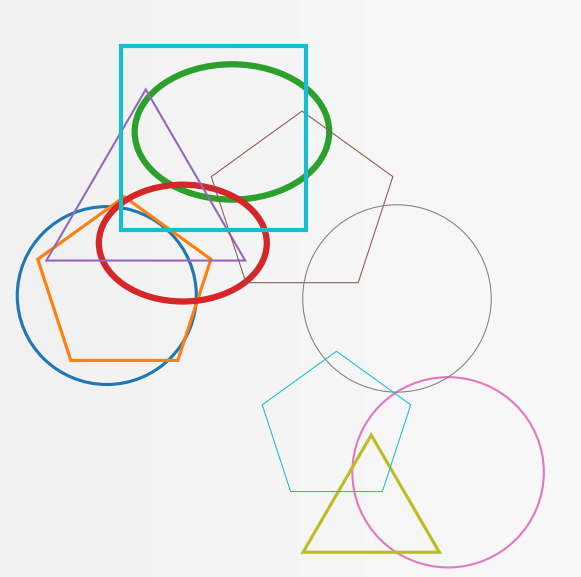[{"shape": "circle", "thickness": 1.5, "radius": 0.77, "center": [0.184, 0.487]}, {"shape": "pentagon", "thickness": 1.5, "radius": 0.78, "center": [0.214, 0.502]}, {"shape": "oval", "thickness": 3, "radius": 0.84, "center": [0.399, 0.771]}, {"shape": "oval", "thickness": 3, "radius": 0.72, "center": [0.315, 0.578]}, {"shape": "triangle", "thickness": 1, "radius": 0.99, "center": [0.251, 0.647]}, {"shape": "pentagon", "thickness": 0.5, "radius": 0.82, "center": [0.52, 0.643]}, {"shape": "circle", "thickness": 1, "radius": 0.82, "center": [0.771, 0.181]}, {"shape": "circle", "thickness": 0.5, "radius": 0.81, "center": [0.683, 0.482]}, {"shape": "triangle", "thickness": 1.5, "radius": 0.68, "center": [0.639, 0.111]}, {"shape": "square", "thickness": 2, "radius": 0.8, "center": [0.368, 0.76]}, {"shape": "pentagon", "thickness": 0.5, "radius": 0.67, "center": [0.579, 0.257]}]